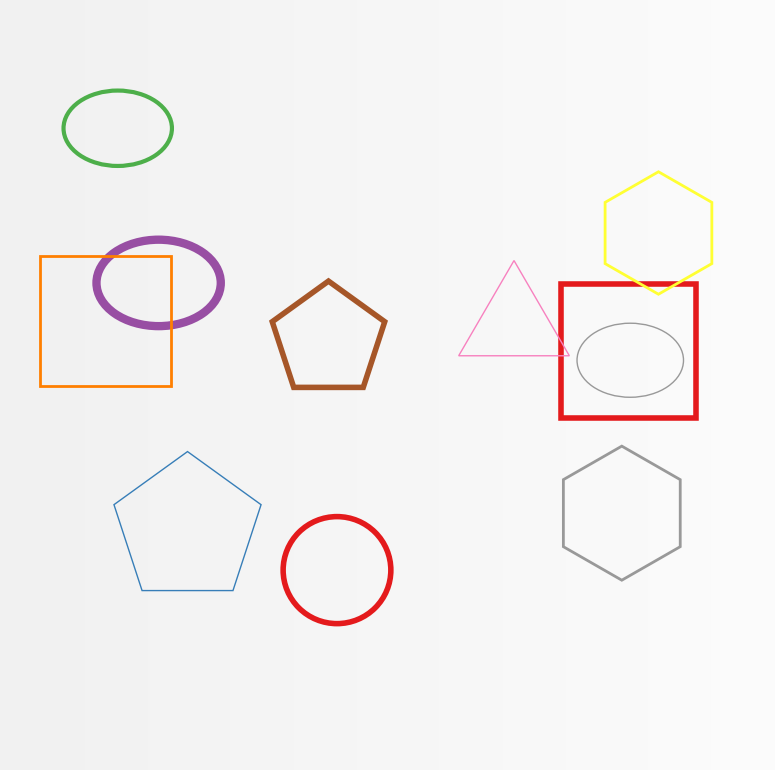[{"shape": "square", "thickness": 2, "radius": 0.43, "center": [0.811, 0.545]}, {"shape": "circle", "thickness": 2, "radius": 0.35, "center": [0.435, 0.26]}, {"shape": "pentagon", "thickness": 0.5, "radius": 0.5, "center": [0.242, 0.314]}, {"shape": "oval", "thickness": 1.5, "radius": 0.35, "center": [0.152, 0.833]}, {"shape": "oval", "thickness": 3, "radius": 0.4, "center": [0.205, 0.633]}, {"shape": "square", "thickness": 1, "radius": 0.42, "center": [0.136, 0.584]}, {"shape": "hexagon", "thickness": 1, "radius": 0.4, "center": [0.85, 0.697]}, {"shape": "pentagon", "thickness": 2, "radius": 0.38, "center": [0.424, 0.559]}, {"shape": "triangle", "thickness": 0.5, "radius": 0.41, "center": [0.663, 0.579]}, {"shape": "hexagon", "thickness": 1, "radius": 0.44, "center": [0.802, 0.334]}, {"shape": "oval", "thickness": 0.5, "radius": 0.34, "center": [0.813, 0.532]}]